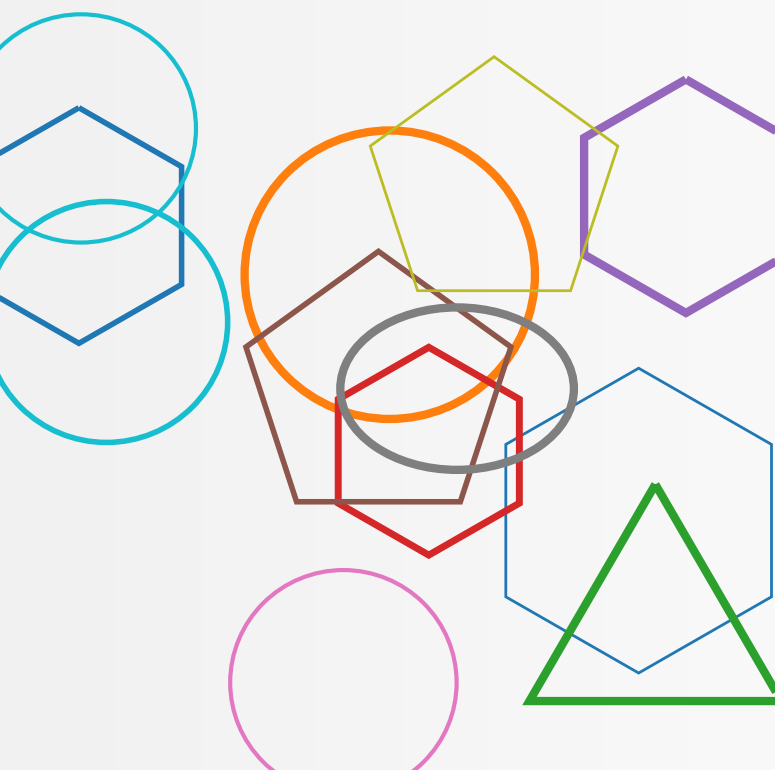[{"shape": "hexagon", "thickness": 1, "radius": 0.99, "center": [0.824, 0.324]}, {"shape": "hexagon", "thickness": 2, "radius": 0.76, "center": [0.102, 0.707]}, {"shape": "circle", "thickness": 3, "radius": 0.94, "center": [0.503, 0.643]}, {"shape": "triangle", "thickness": 3, "radius": 0.94, "center": [0.846, 0.183]}, {"shape": "hexagon", "thickness": 2.5, "radius": 0.67, "center": [0.553, 0.414]}, {"shape": "hexagon", "thickness": 3, "radius": 0.76, "center": [0.885, 0.745]}, {"shape": "pentagon", "thickness": 2, "radius": 0.9, "center": [0.488, 0.494]}, {"shape": "circle", "thickness": 1.5, "radius": 0.73, "center": [0.443, 0.114]}, {"shape": "oval", "thickness": 3, "radius": 0.75, "center": [0.59, 0.495]}, {"shape": "pentagon", "thickness": 1, "radius": 0.84, "center": [0.638, 0.758]}, {"shape": "circle", "thickness": 2, "radius": 0.78, "center": [0.137, 0.582]}, {"shape": "circle", "thickness": 1.5, "radius": 0.74, "center": [0.105, 0.833]}]